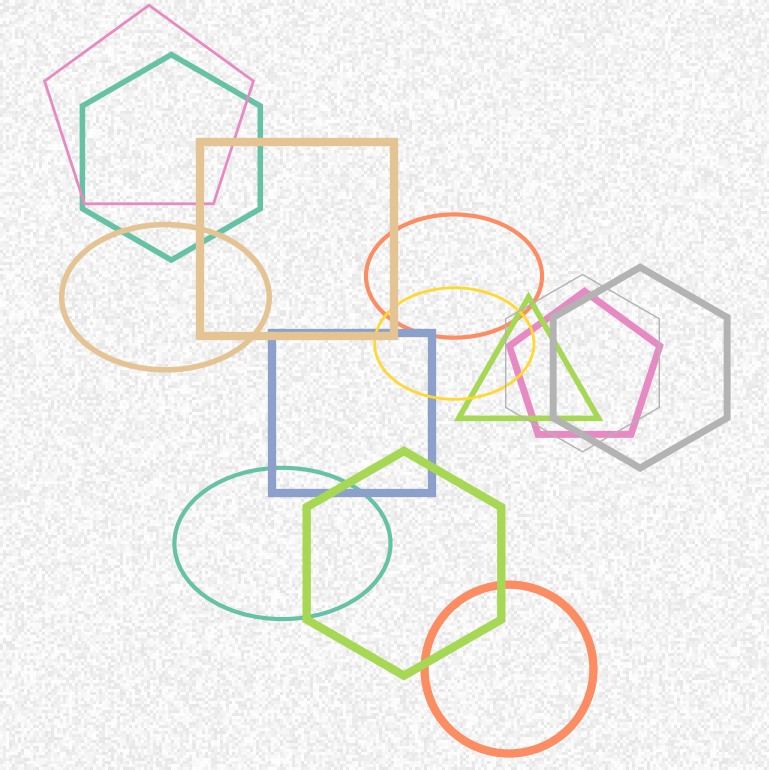[{"shape": "hexagon", "thickness": 2, "radius": 0.67, "center": [0.223, 0.796]}, {"shape": "oval", "thickness": 1.5, "radius": 0.7, "center": [0.367, 0.294]}, {"shape": "oval", "thickness": 1.5, "radius": 0.57, "center": [0.59, 0.641]}, {"shape": "circle", "thickness": 3, "radius": 0.55, "center": [0.661, 0.131]}, {"shape": "square", "thickness": 3, "radius": 0.52, "center": [0.457, 0.464]}, {"shape": "pentagon", "thickness": 2.5, "radius": 0.51, "center": [0.759, 0.519]}, {"shape": "pentagon", "thickness": 1, "radius": 0.71, "center": [0.193, 0.851]}, {"shape": "triangle", "thickness": 2, "radius": 0.52, "center": [0.686, 0.509]}, {"shape": "hexagon", "thickness": 3, "radius": 0.73, "center": [0.525, 0.268]}, {"shape": "oval", "thickness": 1, "radius": 0.52, "center": [0.59, 0.554]}, {"shape": "square", "thickness": 3, "radius": 0.63, "center": [0.385, 0.69]}, {"shape": "oval", "thickness": 2, "radius": 0.67, "center": [0.215, 0.614]}, {"shape": "hexagon", "thickness": 0.5, "radius": 0.58, "center": [0.756, 0.528]}, {"shape": "hexagon", "thickness": 2.5, "radius": 0.65, "center": [0.831, 0.523]}]